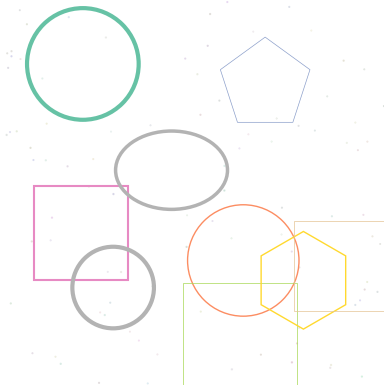[{"shape": "circle", "thickness": 3, "radius": 0.73, "center": [0.215, 0.834]}, {"shape": "circle", "thickness": 1, "radius": 0.72, "center": [0.632, 0.323]}, {"shape": "pentagon", "thickness": 0.5, "radius": 0.61, "center": [0.689, 0.781]}, {"shape": "square", "thickness": 1.5, "radius": 0.61, "center": [0.21, 0.395]}, {"shape": "square", "thickness": 0.5, "radius": 0.74, "center": [0.623, 0.117]}, {"shape": "hexagon", "thickness": 1, "radius": 0.63, "center": [0.788, 0.272]}, {"shape": "square", "thickness": 0.5, "radius": 0.58, "center": [0.88, 0.309]}, {"shape": "oval", "thickness": 2.5, "radius": 0.73, "center": [0.446, 0.558]}, {"shape": "circle", "thickness": 3, "radius": 0.53, "center": [0.294, 0.253]}]